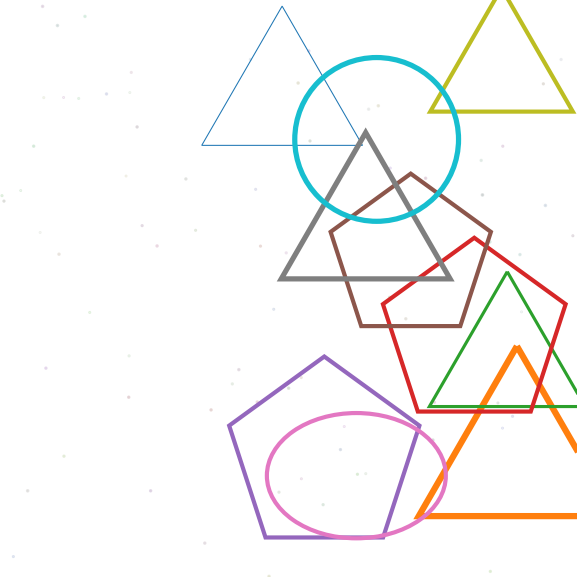[{"shape": "triangle", "thickness": 0.5, "radius": 0.8, "center": [0.489, 0.828]}, {"shape": "triangle", "thickness": 3, "radius": 0.98, "center": [0.895, 0.204]}, {"shape": "triangle", "thickness": 1.5, "radius": 0.78, "center": [0.878, 0.373]}, {"shape": "pentagon", "thickness": 2, "radius": 0.83, "center": [0.821, 0.421]}, {"shape": "pentagon", "thickness": 2, "radius": 0.87, "center": [0.562, 0.209]}, {"shape": "pentagon", "thickness": 2, "radius": 0.73, "center": [0.711, 0.553]}, {"shape": "oval", "thickness": 2, "radius": 0.77, "center": [0.617, 0.175]}, {"shape": "triangle", "thickness": 2.5, "radius": 0.84, "center": [0.633, 0.601]}, {"shape": "triangle", "thickness": 2, "radius": 0.71, "center": [0.869, 0.877]}, {"shape": "circle", "thickness": 2.5, "radius": 0.71, "center": [0.652, 0.758]}]